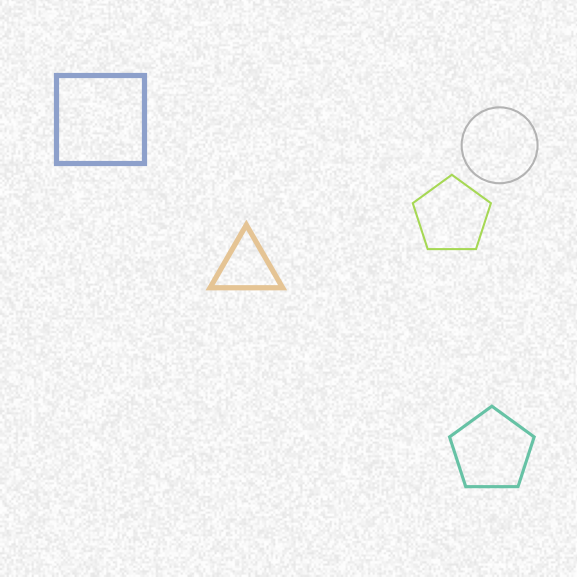[{"shape": "pentagon", "thickness": 1.5, "radius": 0.39, "center": [0.852, 0.219]}, {"shape": "square", "thickness": 2.5, "radius": 0.38, "center": [0.173, 0.793]}, {"shape": "pentagon", "thickness": 1, "radius": 0.36, "center": [0.782, 0.625]}, {"shape": "triangle", "thickness": 2.5, "radius": 0.36, "center": [0.427, 0.537]}, {"shape": "circle", "thickness": 1, "radius": 0.33, "center": [0.865, 0.748]}]